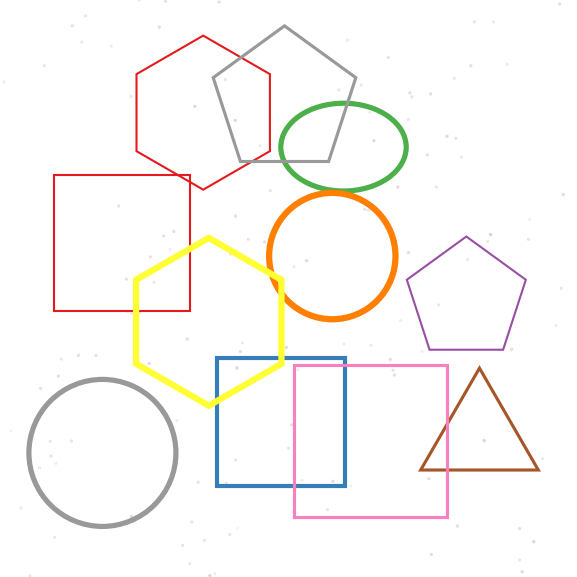[{"shape": "hexagon", "thickness": 1, "radius": 0.67, "center": [0.352, 0.804]}, {"shape": "square", "thickness": 1, "radius": 0.59, "center": [0.212, 0.578]}, {"shape": "square", "thickness": 2, "radius": 0.55, "center": [0.486, 0.269]}, {"shape": "oval", "thickness": 2.5, "radius": 0.54, "center": [0.595, 0.744]}, {"shape": "pentagon", "thickness": 1, "radius": 0.54, "center": [0.808, 0.481]}, {"shape": "circle", "thickness": 3, "radius": 0.55, "center": [0.575, 0.556]}, {"shape": "hexagon", "thickness": 3, "radius": 0.73, "center": [0.361, 0.442]}, {"shape": "triangle", "thickness": 1.5, "radius": 0.59, "center": [0.83, 0.244]}, {"shape": "square", "thickness": 1.5, "radius": 0.66, "center": [0.641, 0.235]}, {"shape": "pentagon", "thickness": 1.5, "radius": 0.65, "center": [0.493, 0.825]}, {"shape": "circle", "thickness": 2.5, "radius": 0.64, "center": [0.177, 0.215]}]